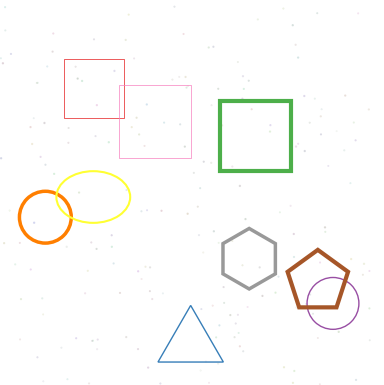[{"shape": "square", "thickness": 0.5, "radius": 0.39, "center": [0.245, 0.77]}, {"shape": "triangle", "thickness": 1, "radius": 0.49, "center": [0.495, 0.109]}, {"shape": "square", "thickness": 3, "radius": 0.46, "center": [0.663, 0.647]}, {"shape": "circle", "thickness": 1, "radius": 0.34, "center": [0.865, 0.212]}, {"shape": "circle", "thickness": 2.5, "radius": 0.34, "center": [0.118, 0.436]}, {"shape": "oval", "thickness": 1.5, "radius": 0.48, "center": [0.242, 0.488]}, {"shape": "pentagon", "thickness": 3, "radius": 0.41, "center": [0.826, 0.268]}, {"shape": "square", "thickness": 0.5, "radius": 0.47, "center": [0.402, 0.684]}, {"shape": "hexagon", "thickness": 2.5, "radius": 0.39, "center": [0.647, 0.328]}]